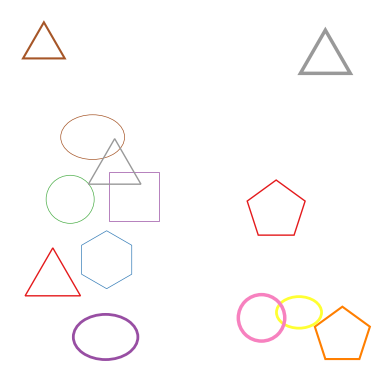[{"shape": "triangle", "thickness": 1, "radius": 0.41, "center": [0.137, 0.273]}, {"shape": "pentagon", "thickness": 1, "radius": 0.4, "center": [0.717, 0.453]}, {"shape": "hexagon", "thickness": 0.5, "radius": 0.38, "center": [0.277, 0.325]}, {"shape": "circle", "thickness": 0.5, "radius": 0.31, "center": [0.182, 0.482]}, {"shape": "square", "thickness": 0.5, "radius": 0.32, "center": [0.348, 0.49]}, {"shape": "oval", "thickness": 2, "radius": 0.42, "center": [0.274, 0.125]}, {"shape": "pentagon", "thickness": 1.5, "radius": 0.38, "center": [0.889, 0.128]}, {"shape": "oval", "thickness": 2, "radius": 0.29, "center": [0.777, 0.189]}, {"shape": "oval", "thickness": 0.5, "radius": 0.41, "center": [0.241, 0.644]}, {"shape": "triangle", "thickness": 1.5, "radius": 0.31, "center": [0.114, 0.88]}, {"shape": "circle", "thickness": 2.5, "radius": 0.3, "center": [0.679, 0.174]}, {"shape": "triangle", "thickness": 2.5, "radius": 0.37, "center": [0.845, 0.847]}, {"shape": "triangle", "thickness": 1, "radius": 0.39, "center": [0.298, 0.561]}]